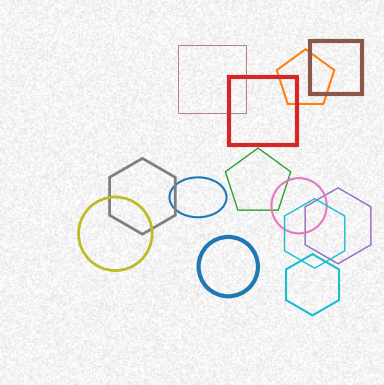[{"shape": "oval", "thickness": 1.5, "radius": 0.37, "center": [0.514, 0.487]}, {"shape": "circle", "thickness": 3, "radius": 0.39, "center": [0.593, 0.307]}, {"shape": "pentagon", "thickness": 1.5, "radius": 0.39, "center": [0.794, 0.794]}, {"shape": "pentagon", "thickness": 1, "radius": 0.45, "center": [0.67, 0.526]}, {"shape": "square", "thickness": 3, "radius": 0.44, "center": [0.682, 0.713]}, {"shape": "hexagon", "thickness": 1, "radius": 0.49, "center": [0.878, 0.414]}, {"shape": "square", "thickness": 3, "radius": 0.34, "center": [0.873, 0.826]}, {"shape": "square", "thickness": 0.5, "radius": 0.44, "center": [0.55, 0.796]}, {"shape": "circle", "thickness": 1.5, "radius": 0.36, "center": [0.777, 0.466]}, {"shape": "hexagon", "thickness": 2, "radius": 0.49, "center": [0.37, 0.49]}, {"shape": "circle", "thickness": 2, "radius": 0.48, "center": [0.3, 0.393]}, {"shape": "hexagon", "thickness": 1.5, "radius": 0.4, "center": [0.812, 0.26]}, {"shape": "hexagon", "thickness": 1, "radius": 0.45, "center": [0.817, 0.394]}]